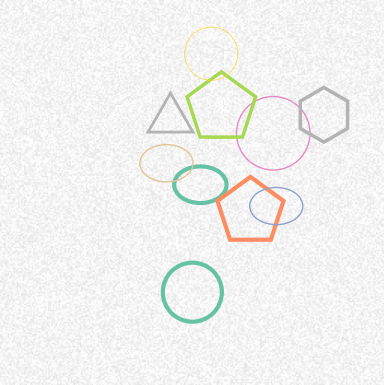[{"shape": "oval", "thickness": 3, "radius": 0.34, "center": [0.52, 0.52]}, {"shape": "circle", "thickness": 3, "radius": 0.38, "center": [0.5, 0.241]}, {"shape": "pentagon", "thickness": 3, "radius": 0.45, "center": [0.651, 0.45]}, {"shape": "oval", "thickness": 1, "radius": 0.34, "center": [0.718, 0.465]}, {"shape": "circle", "thickness": 1, "radius": 0.48, "center": [0.71, 0.654]}, {"shape": "pentagon", "thickness": 2.5, "radius": 0.47, "center": [0.575, 0.72]}, {"shape": "circle", "thickness": 0.5, "radius": 0.35, "center": [0.549, 0.861]}, {"shape": "oval", "thickness": 1, "radius": 0.35, "center": [0.432, 0.576]}, {"shape": "triangle", "thickness": 2, "radius": 0.34, "center": [0.443, 0.691]}, {"shape": "hexagon", "thickness": 2.5, "radius": 0.35, "center": [0.841, 0.702]}]